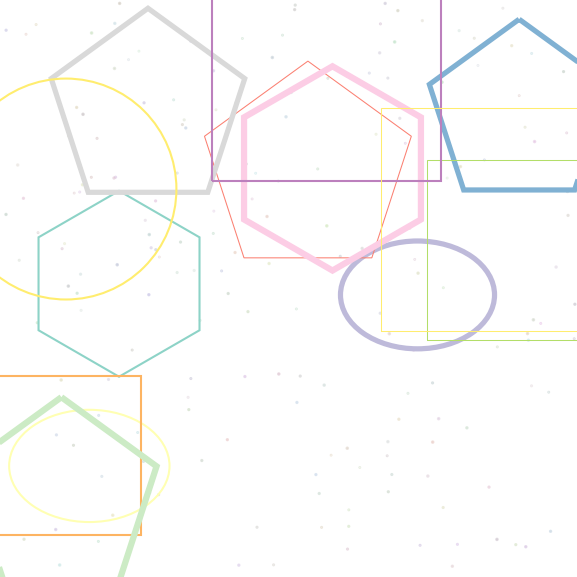[{"shape": "hexagon", "thickness": 1, "radius": 0.8, "center": [0.206, 0.508]}, {"shape": "oval", "thickness": 1, "radius": 0.69, "center": [0.155, 0.192]}, {"shape": "oval", "thickness": 2.5, "radius": 0.67, "center": [0.723, 0.488]}, {"shape": "pentagon", "thickness": 0.5, "radius": 0.94, "center": [0.533, 0.705]}, {"shape": "pentagon", "thickness": 2.5, "radius": 0.82, "center": [0.899, 0.802]}, {"shape": "square", "thickness": 1, "radius": 0.68, "center": [0.108, 0.21]}, {"shape": "square", "thickness": 0.5, "radius": 0.78, "center": [0.895, 0.566]}, {"shape": "hexagon", "thickness": 3, "radius": 0.88, "center": [0.576, 0.708]}, {"shape": "pentagon", "thickness": 2.5, "radius": 0.88, "center": [0.256, 0.809]}, {"shape": "square", "thickness": 1, "radius": 0.99, "center": [0.566, 0.884]}, {"shape": "pentagon", "thickness": 3, "radius": 0.87, "center": [0.106, 0.138]}, {"shape": "circle", "thickness": 1, "radius": 0.96, "center": [0.114, 0.672]}, {"shape": "square", "thickness": 0.5, "radius": 0.97, "center": [0.854, 0.619]}]